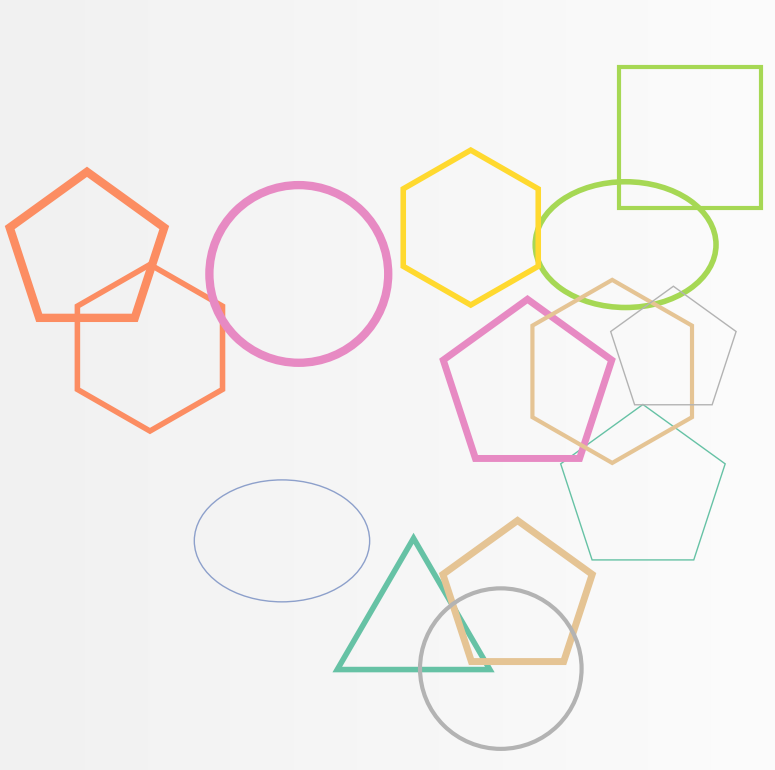[{"shape": "triangle", "thickness": 2, "radius": 0.57, "center": [0.534, 0.187]}, {"shape": "pentagon", "thickness": 0.5, "radius": 0.56, "center": [0.83, 0.363]}, {"shape": "hexagon", "thickness": 2, "radius": 0.54, "center": [0.193, 0.548]}, {"shape": "pentagon", "thickness": 3, "radius": 0.52, "center": [0.112, 0.672]}, {"shape": "oval", "thickness": 0.5, "radius": 0.57, "center": [0.364, 0.298]}, {"shape": "pentagon", "thickness": 2.5, "radius": 0.57, "center": [0.681, 0.497]}, {"shape": "circle", "thickness": 3, "radius": 0.58, "center": [0.386, 0.644]}, {"shape": "oval", "thickness": 2, "radius": 0.58, "center": [0.807, 0.682]}, {"shape": "square", "thickness": 1.5, "radius": 0.46, "center": [0.89, 0.821]}, {"shape": "hexagon", "thickness": 2, "radius": 0.5, "center": [0.607, 0.704]}, {"shape": "hexagon", "thickness": 1.5, "radius": 0.59, "center": [0.79, 0.518]}, {"shape": "pentagon", "thickness": 2.5, "radius": 0.51, "center": [0.668, 0.223]}, {"shape": "circle", "thickness": 1.5, "radius": 0.52, "center": [0.646, 0.132]}, {"shape": "pentagon", "thickness": 0.5, "radius": 0.43, "center": [0.869, 0.543]}]